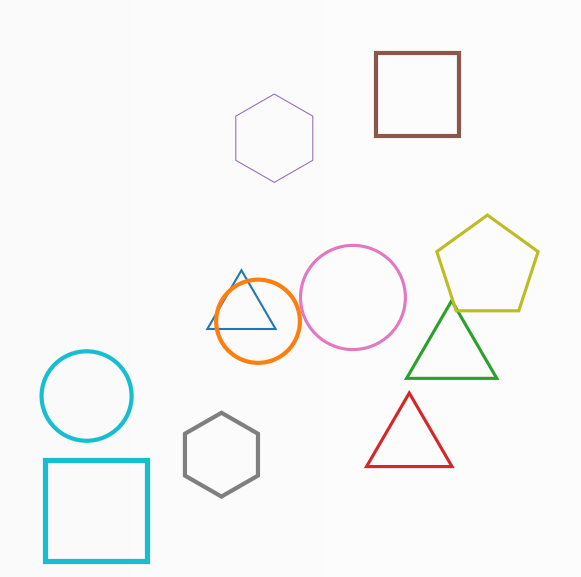[{"shape": "triangle", "thickness": 1, "radius": 0.34, "center": [0.415, 0.463]}, {"shape": "circle", "thickness": 2, "radius": 0.36, "center": [0.444, 0.443]}, {"shape": "triangle", "thickness": 1.5, "radius": 0.45, "center": [0.777, 0.389]}, {"shape": "triangle", "thickness": 1.5, "radius": 0.42, "center": [0.704, 0.234]}, {"shape": "hexagon", "thickness": 0.5, "radius": 0.38, "center": [0.472, 0.76]}, {"shape": "square", "thickness": 2, "radius": 0.36, "center": [0.719, 0.835]}, {"shape": "circle", "thickness": 1.5, "radius": 0.45, "center": [0.607, 0.484]}, {"shape": "hexagon", "thickness": 2, "radius": 0.36, "center": [0.381, 0.212]}, {"shape": "pentagon", "thickness": 1.5, "radius": 0.46, "center": [0.839, 0.535]}, {"shape": "circle", "thickness": 2, "radius": 0.39, "center": [0.149, 0.313]}, {"shape": "square", "thickness": 2.5, "radius": 0.44, "center": [0.166, 0.115]}]